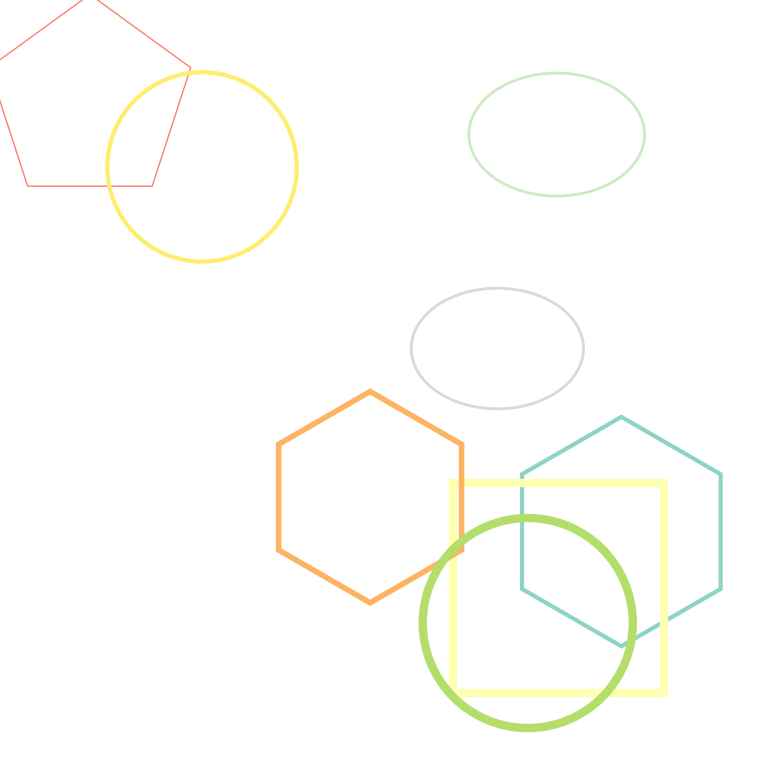[{"shape": "hexagon", "thickness": 1.5, "radius": 0.74, "center": [0.807, 0.31]}, {"shape": "square", "thickness": 3, "radius": 0.68, "center": [0.725, 0.236]}, {"shape": "pentagon", "thickness": 0.5, "radius": 0.69, "center": [0.117, 0.87]}, {"shape": "hexagon", "thickness": 2, "radius": 0.69, "center": [0.481, 0.354]}, {"shape": "circle", "thickness": 3, "radius": 0.68, "center": [0.685, 0.191]}, {"shape": "oval", "thickness": 1, "radius": 0.56, "center": [0.646, 0.547]}, {"shape": "oval", "thickness": 1, "radius": 0.57, "center": [0.723, 0.825]}, {"shape": "circle", "thickness": 1.5, "radius": 0.61, "center": [0.262, 0.783]}]